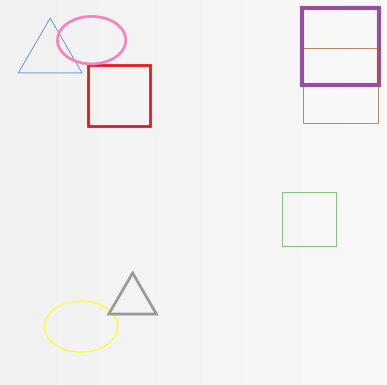[{"shape": "square", "thickness": 2, "radius": 0.4, "center": [0.307, 0.752]}, {"shape": "triangle", "thickness": 0.5, "radius": 0.47, "center": [0.13, 0.858]}, {"shape": "square", "thickness": 0.5, "radius": 0.35, "center": [0.798, 0.43]}, {"shape": "square", "thickness": 3, "radius": 0.5, "center": [0.878, 0.88]}, {"shape": "oval", "thickness": 1, "radius": 0.47, "center": [0.209, 0.152]}, {"shape": "square", "thickness": 0.5, "radius": 0.49, "center": [0.878, 0.777]}, {"shape": "oval", "thickness": 2, "radius": 0.44, "center": [0.237, 0.896]}, {"shape": "triangle", "thickness": 2, "radius": 0.36, "center": [0.342, 0.22]}]